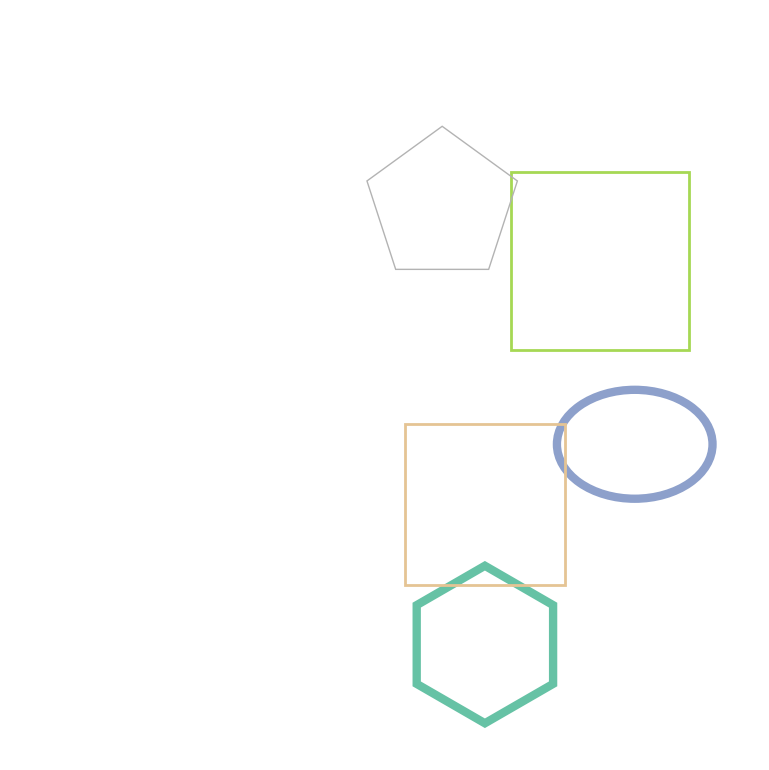[{"shape": "hexagon", "thickness": 3, "radius": 0.51, "center": [0.63, 0.163]}, {"shape": "oval", "thickness": 3, "radius": 0.51, "center": [0.824, 0.423]}, {"shape": "square", "thickness": 1, "radius": 0.58, "center": [0.779, 0.661]}, {"shape": "square", "thickness": 1, "radius": 0.52, "center": [0.63, 0.345]}, {"shape": "pentagon", "thickness": 0.5, "radius": 0.51, "center": [0.574, 0.733]}]